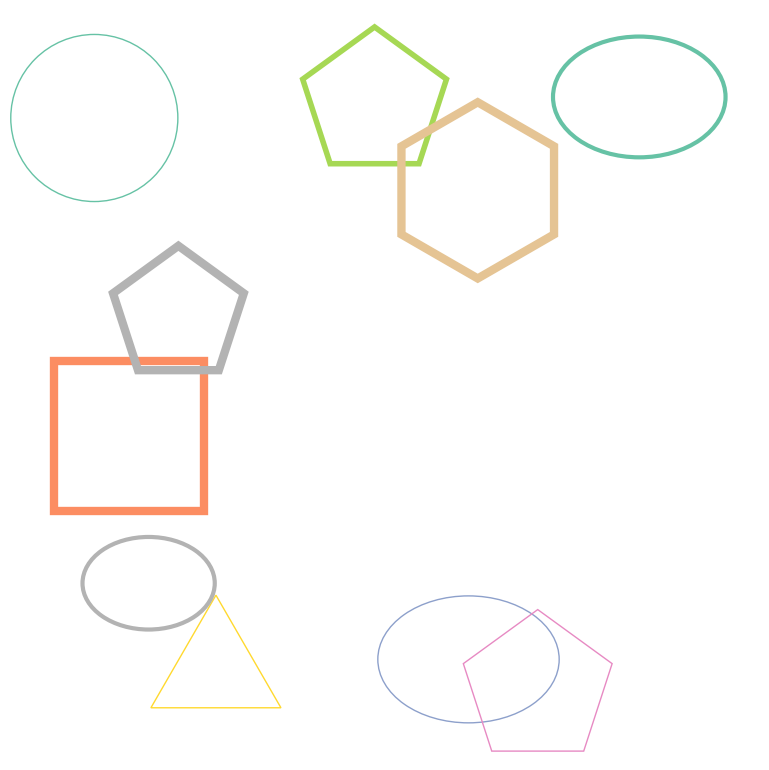[{"shape": "circle", "thickness": 0.5, "radius": 0.54, "center": [0.122, 0.847]}, {"shape": "oval", "thickness": 1.5, "radius": 0.56, "center": [0.83, 0.874]}, {"shape": "square", "thickness": 3, "radius": 0.49, "center": [0.167, 0.434]}, {"shape": "oval", "thickness": 0.5, "radius": 0.59, "center": [0.608, 0.144]}, {"shape": "pentagon", "thickness": 0.5, "radius": 0.51, "center": [0.698, 0.107]}, {"shape": "pentagon", "thickness": 2, "radius": 0.49, "center": [0.486, 0.867]}, {"shape": "triangle", "thickness": 0.5, "radius": 0.49, "center": [0.28, 0.13]}, {"shape": "hexagon", "thickness": 3, "radius": 0.57, "center": [0.62, 0.753]}, {"shape": "oval", "thickness": 1.5, "radius": 0.43, "center": [0.193, 0.243]}, {"shape": "pentagon", "thickness": 3, "radius": 0.45, "center": [0.232, 0.591]}]